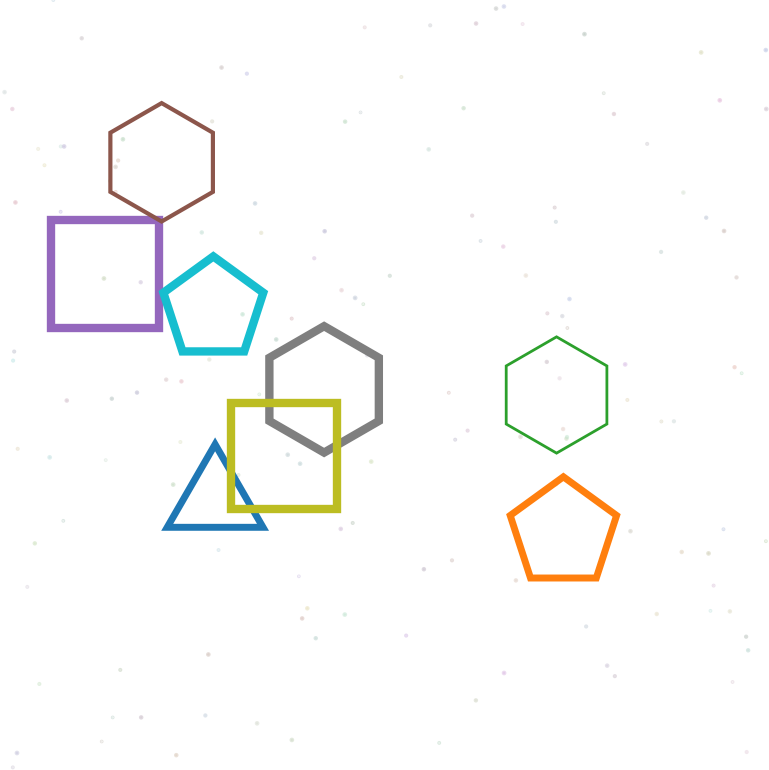[{"shape": "triangle", "thickness": 2.5, "radius": 0.36, "center": [0.279, 0.351]}, {"shape": "pentagon", "thickness": 2.5, "radius": 0.36, "center": [0.732, 0.308]}, {"shape": "hexagon", "thickness": 1, "radius": 0.38, "center": [0.723, 0.487]}, {"shape": "square", "thickness": 3, "radius": 0.35, "center": [0.136, 0.644]}, {"shape": "hexagon", "thickness": 1.5, "radius": 0.38, "center": [0.21, 0.789]}, {"shape": "hexagon", "thickness": 3, "radius": 0.41, "center": [0.421, 0.494]}, {"shape": "square", "thickness": 3, "radius": 0.34, "center": [0.369, 0.408]}, {"shape": "pentagon", "thickness": 3, "radius": 0.34, "center": [0.277, 0.599]}]